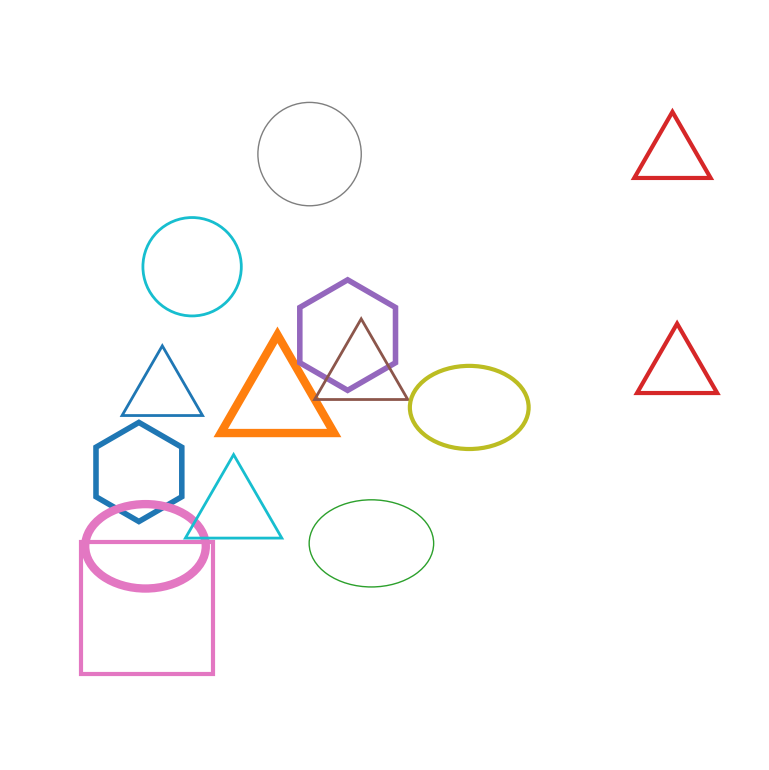[{"shape": "hexagon", "thickness": 2, "radius": 0.32, "center": [0.18, 0.387]}, {"shape": "triangle", "thickness": 1, "radius": 0.3, "center": [0.211, 0.491]}, {"shape": "triangle", "thickness": 3, "radius": 0.43, "center": [0.36, 0.48]}, {"shape": "oval", "thickness": 0.5, "radius": 0.4, "center": [0.482, 0.294]}, {"shape": "triangle", "thickness": 1.5, "radius": 0.3, "center": [0.879, 0.52]}, {"shape": "triangle", "thickness": 1.5, "radius": 0.29, "center": [0.873, 0.797]}, {"shape": "hexagon", "thickness": 2, "radius": 0.36, "center": [0.452, 0.565]}, {"shape": "triangle", "thickness": 1, "radius": 0.35, "center": [0.469, 0.516]}, {"shape": "oval", "thickness": 3, "radius": 0.39, "center": [0.189, 0.29]}, {"shape": "square", "thickness": 1.5, "radius": 0.43, "center": [0.191, 0.21]}, {"shape": "circle", "thickness": 0.5, "radius": 0.34, "center": [0.402, 0.8]}, {"shape": "oval", "thickness": 1.5, "radius": 0.39, "center": [0.609, 0.471]}, {"shape": "triangle", "thickness": 1, "radius": 0.36, "center": [0.303, 0.337]}, {"shape": "circle", "thickness": 1, "radius": 0.32, "center": [0.249, 0.654]}]